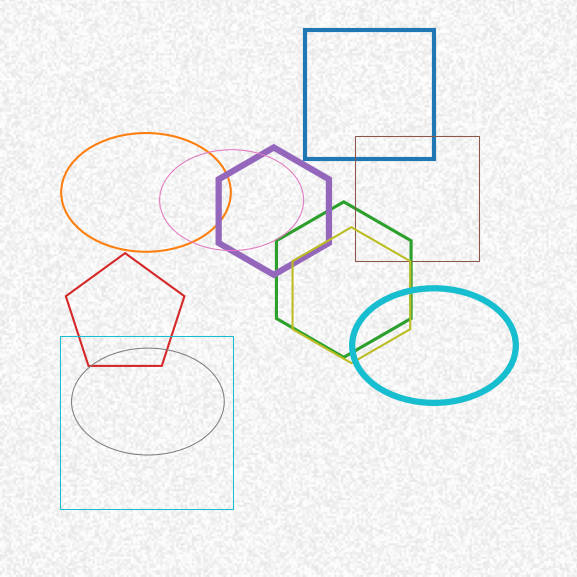[{"shape": "square", "thickness": 2, "radius": 0.56, "center": [0.639, 0.836]}, {"shape": "oval", "thickness": 1, "radius": 0.73, "center": [0.253, 0.666]}, {"shape": "hexagon", "thickness": 1.5, "radius": 0.67, "center": [0.595, 0.515]}, {"shape": "pentagon", "thickness": 1, "radius": 0.54, "center": [0.217, 0.453]}, {"shape": "hexagon", "thickness": 3, "radius": 0.55, "center": [0.474, 0.634]}, {"shape": "square", "thickness": 0.5, "radius": 0.54, "center": [0.722, 0.656]}, {"shape": "oval", "thickness": 0.5, "radius": 0.62, "center": [0.401, 0.653]}, {"shape": "oval", "thickness": 0.5, "radius": 0.66, "center": [0.256, 0.304]}, {"shape": "hexagon", "thickness": 1, "radius": 0.59, "center": [0.608, 0.488]}, {"shape": "oval", "thickness": 3, "radius": 0.71, "center": [0.751, 0.401]}, {"shape": "square", "thickness": 0.5, "radius": 0.75, "center": [0.253, 0.267]}]